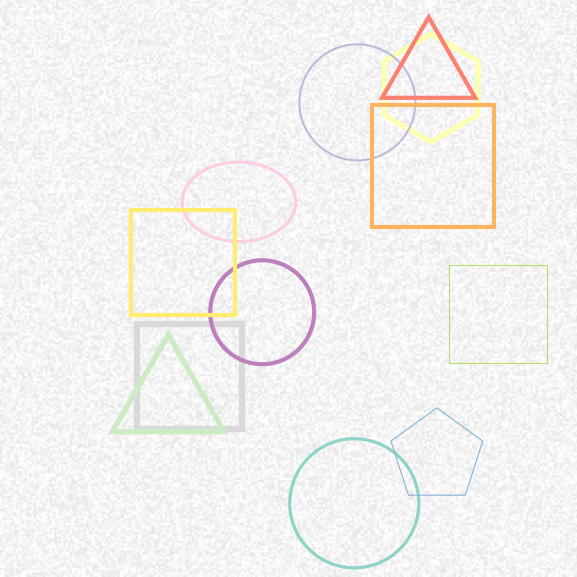[{"shape": "circle", "thickness": 1.5, "radius": 0.56, "center": [0.613, 0.128]}, {"shape": "hexagon", "thickness": 2.5, "radius": 0.47, "center": [0.746, 0.847]}, {"shape": "circle", "thickness": 1, "radius": 0.5, "center": [0.619, 0.822]}, {"shape": "triangle", "thickness": 2, "radius": 0.47, "center": [0.742, 0.876]}, {"shape": "pentagon", "thickness": 0.5, "radius": 0.42, "center": [0.756, 0.209]}, {"shape": "square", "thickness": 2, "radius": 0.53, "center": [0.75, 0.712]}, {"shape": "square", "thickness": 0.5, "radius": 0.42, "center": [0.862, 0.455]}, {"shape": "oval", "thickness": 1.5, "radius": 0.49, "center": [0.414, 0.65]}, {"shape": "square", "thickness": 3, "radius": 0.45, "center": [0.329, 0.348]}, {"shape": "circle", "thickness": 2, "radius": 0.45, "center": [0.454, 0.458]}, {"shape": "triangle", "thickness": 2.5, "radius": 0.56, "center": [0.291, 0.307]}, {"shape": "square", "thickness": 2, "radius": 0.45, "center": [0.317, 0.544]}]